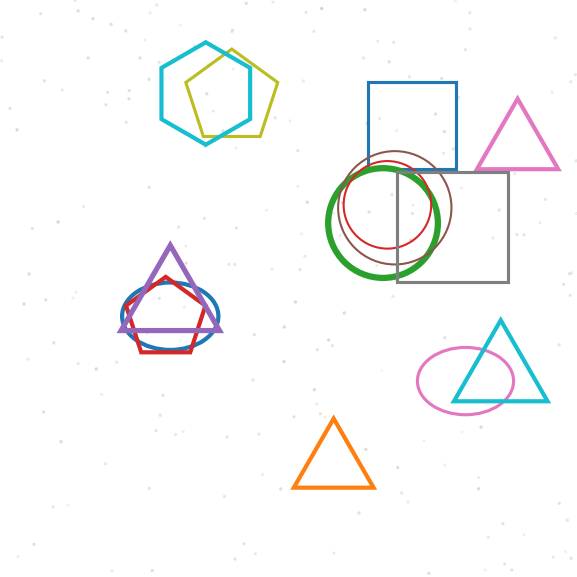[{"shape": "oval", "thickness": 2, "radius": 0.42, "center": [0.295, 0.452]}, {"shape": "square", "thickness": 1.5, "radius": 0.38, "center": [0.713, 0.782]}, {"shape": "triangle", "thickness": 2, "radius": 0.4, "center": [0.578, 0.195]}, {"shape": "circle", "thickness": 3, "radius": 0.48, "center": [0.663, 0.613]}, {"shape": "circle", "thickness": 1, "radius": 0.38, "center": [0.671, 0.644]}, {"shape": "pentagon", "thickness": 2, "radius": 0.36, "center": [0.287, 0.448]}, {"shape": "triangle", "thickness": 2.5, "radius": 0.49, "center": [0.295, 0.476]}, {"shape": "circle", "thickness": 1, "radius": 0.49, "center": [0.684, 0.639]}, {"shape": "oval", "thickness": 1.5, "radius": 0.42, "center": [0.806, 0.339]}, {"shape": "triangle", "thickness": 2, "radius": 0.41, "center": [0.896, 0.747]}, {"shape": "square", "thickness": 1.5, "radius": 0.48, "center": [0.784, 0.606]}, {"shape": "pentagon", "thickness": 1.5, "radius": 0.42, "center": [0.401, 0.83]}, {"shape": "hexagon", "thickness": 2, "radius": 0.44, "center": [0.356, 0.837]}, {"shape": "triangle", "thickness": 2, "radius": 0.47, "center": [0.867, 0.351]}]